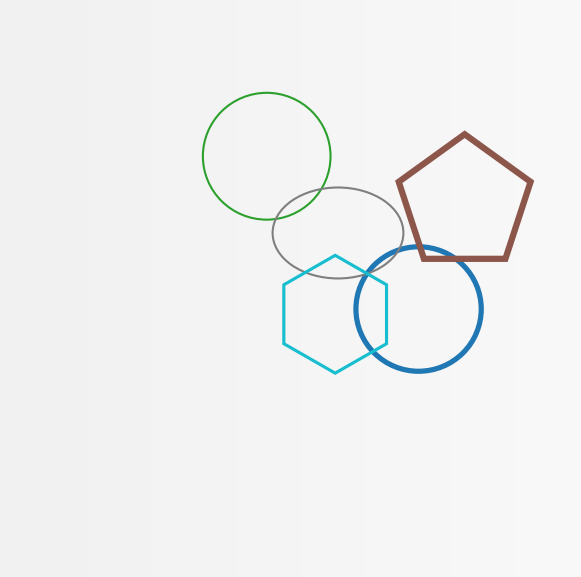[{"shape": "circle", "thickness": 2.5, "radius": 0.54, "center": [0.72, 0.464]}, {"shape": "circle", "thickness": 1, "radius": 0.55, "center": [0.459, 0.729]}, {"shape": "pentagon", "thickness": 3, "radius": 0.6, "center": [0.799, 0.647]}, {"shape": "oval", "thickness": 1, "radius": 0.56, "center": [0.582, 0.596]}, {"shape": "hexagon", "thickness": 1.5, "radius": 0.51, "center": [0.577, 0.455]}]